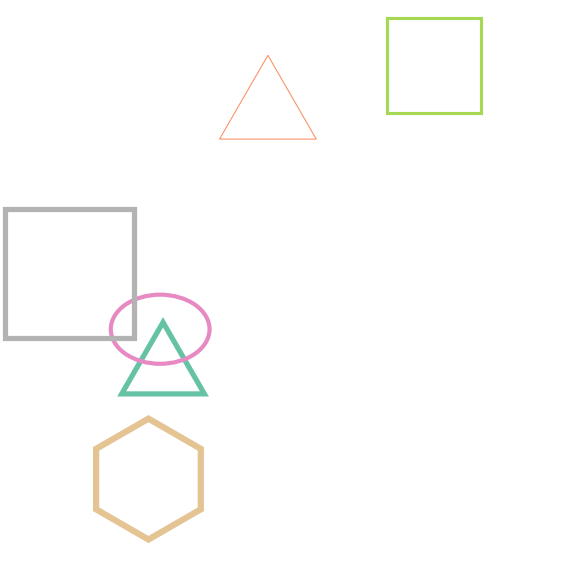[{"shape": "triangle", "thickness": 2.5, "radius": 0.41, "center": [0.282, 0.358]}, {"shape": "triangle", "thickness": 0.5, "radius": 0.48, "center": [0.464, 0.807]}, {"shape": "oval", "thickness": 2, "radius": 0.43, "center": [0.277, 0.429]}, {"shape": "square", "thickness": 1.5, "radius": 0.41, "center": [0.751, 0.886]}, {"shape": "hexagon", "thickness": 3, "radius": 0.52, "center": [0.257, 0.17]}, {"shape": "square", "thickness": 2.5, "radius": 0.56, "center": [0.12, 0.526]}]